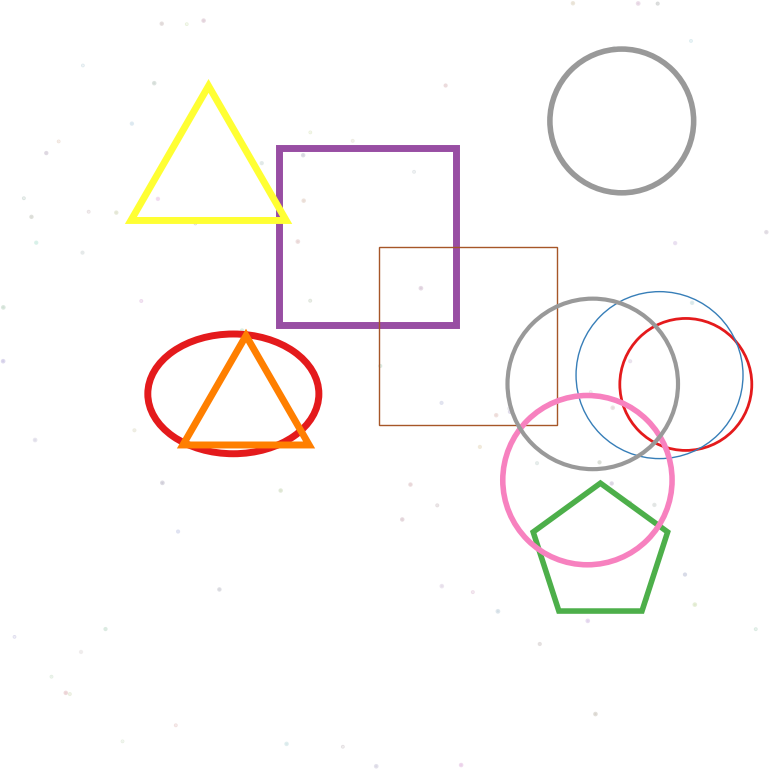[{"shape": "circle", "thickness": 1, "radius": 0.43, "center": [0.891, 0.501]}, {"shape": "oval", "thickness": 2.5, "radius": 0.56, "center": [0.303, 0.488]}, {"shape": "circle", "thickness": 0.5, "radius": 0.54, "center": [0.857, 0.513]}, {"shape": "pentagon", "thickness": 2, "radius": 0.46, "center": [0.78, 0.281]}, {"shape": "square", "thickness": 2.5, "radius": 0.57, "center": [0.478, 0.693]}, {"shape": "triangle", "thickness": 2.5, "radius": 0.47, "center": [0.319, 0.469]}, {"shape": "triangle", "thickness": 2.5, "radius": 0.58, "center": [0.271, 0.772]}, {"shape": "square", "thickness": 0.5, "radius": 0.58, "center": [0.608, 0.564]}, {"shape": "circle", "thickness": 2, "radius": 0.55, "center": [0.763, 0.376]}, {"shape": "circle", "thickness": 1.5, "radius": 0.55, "center": [0.77, 0.501]}, {"shape": "circle", "thickness": 2, "radius": 0.47, "center": [0.808, 0.843]}]